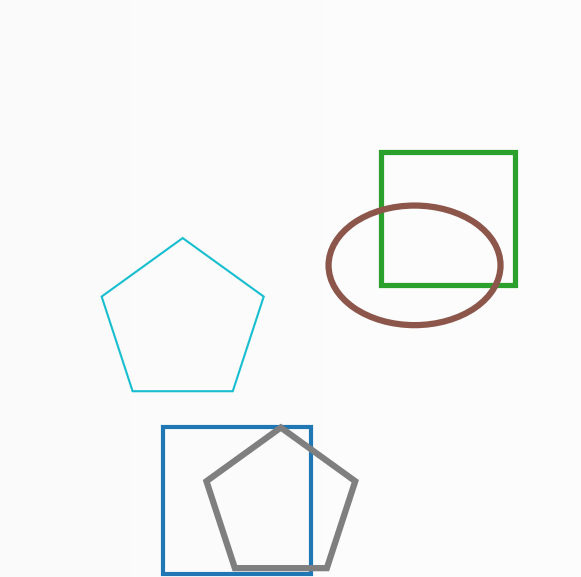[{"shape": "square", "thickness": 2, "radius": 0.64, "center": [0.407, 0.132]}, {"shape": "square", "thickness": 2.5, "radius": 0.58, "center": [0.771, 0.621]}, {"shape": "oval", "thickness": 3, "radius": 0.74, "center": [0.713, 0.54]}, {"shape": "pentagon", "thickness": 3, "radius": 0.67, "center": [0.483, 0.124]}, {"shape": "pentagon", "thickness": 1, "radius": 0.73, "center": [0.314, 0.44]}]